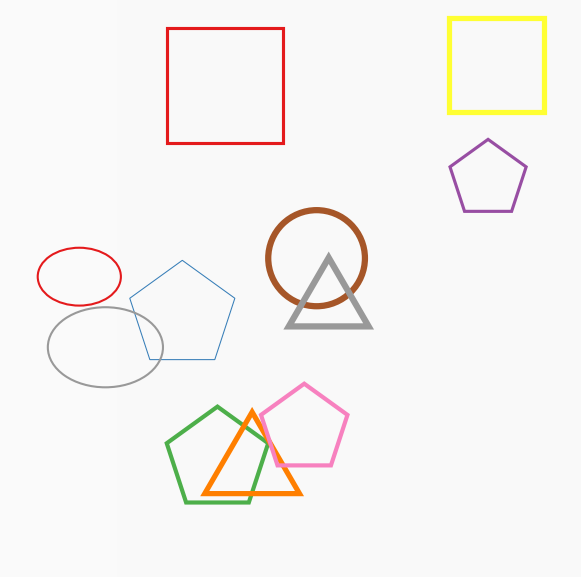[{"shape": "square", "thickness": 1.5, "radius": 0.5, "center": [0.386, 0.851]}, {"shape": "oval", "thickness": 1, "radius": 0.36, "center": [0.136, 0.52]}, {"shape": "pentagon", "thickness": 0.5, "radius": 0.48, "center": [0.314, 0.453]}, {"shape": "pentagon", "thickness": 2, "radius": 0.46, "center": [0.374, 0.203]}, {"shape": "pentagon", "thickness": 1.5, "radius": 0.34, "center": [0.84, 0.689]}, {"shape": "triangle", "thickness": 2.5, "radius": 0.47, "center": [0.434, 0.191]}, {"shape": "square", "thickness": 2.5, "radius": 0.41, "center": [0.855, 0.886]}, {"shape": "circle", "thickness": 3, "radius": 0.42, "center": [0.545, 0.552]}, {"shape": "pentagon", "thickness": 2, "radius": 0.39, "center": [0.523, 0.257]}, {"shape": "oval", "thickness": 1, "radius": 0.5, "center": [0.181, 0.398]}, {"shape": "triangle", "thickness": 3, "radius": 0.4, "center": [0.566, 0.474]}]